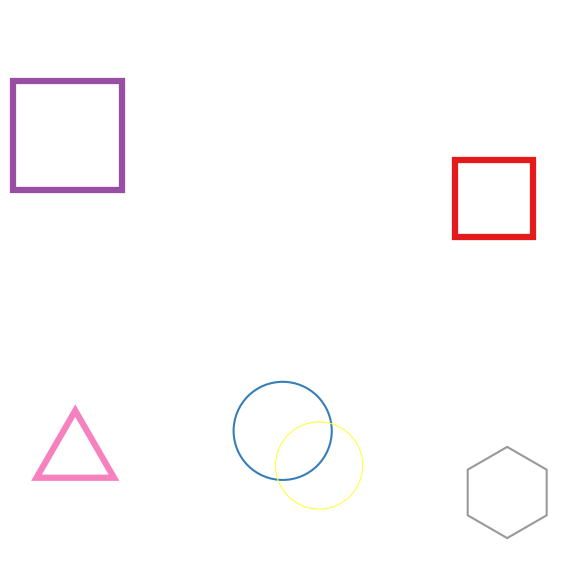[{"shape": "square", "thickness": 3, "radius": 0.33, "center": [0.856, 0.655]}, {"shape": "circle", "thickness": 1, "radius": 0.42, "center": [0.489, 0.253]}, {"shape": "square", "thickness": 3, "radius": 0.47, "center": [0.116, 0.764]}, {"shape": "circle", "thickness": 0.5, "radius": 0.38, "center": [0.553, 0.193]}, {"shape": "triangle", "thickness": 3, "radius": 0.39, "center": [0.13, 0.211]}, {"shape": "hexagon", "thickness": 1, "radius": 0.39, "center": [0.878, 0.146]}]